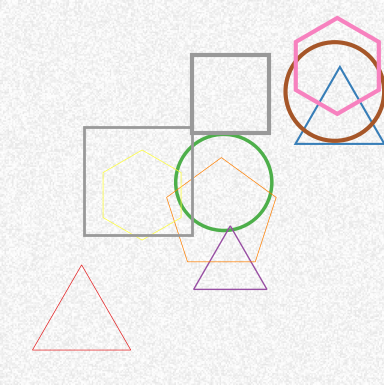[{"shape": "triangle", "thickness": 0.5, "radius": 0.74, "center": [0.212, 0.165]}, {"shape": "triangle", "thickness": 1.5, "radius": 0.67, "center": [0.883, 0.693]}, {"shape": "circle", "thickness": 2.5, "radius": 0.62, "center": [0.581, 0.526]}, {"shape": "triangle", "thickness": 1, "radius": 0.55, "center": [0.598, 0.303]}, {"shape": "pentagon", "thickness": 0.5, "radius": 0.75, "center": [0.575, 0.441]}, {"shape": "hexagon", "thickness": 0.5, "radius": 0.58, "center": [0.369, 0.493]}, {"shape": "circle", "thickness": 3, "radius": 0.64, "center": [0.87, 0.762]}, {"shape": "hexagon", "thickness": 3, "radius": 0.62, "center": [0.876, 0.829]}, {"shape": "square", "thickness": 2, "radius": 0.7, "center": [0.359, 0.531]}, {"shape": "square", "thickness": 3, "radius": 0.5, "center": [0.599, 0.756]}]